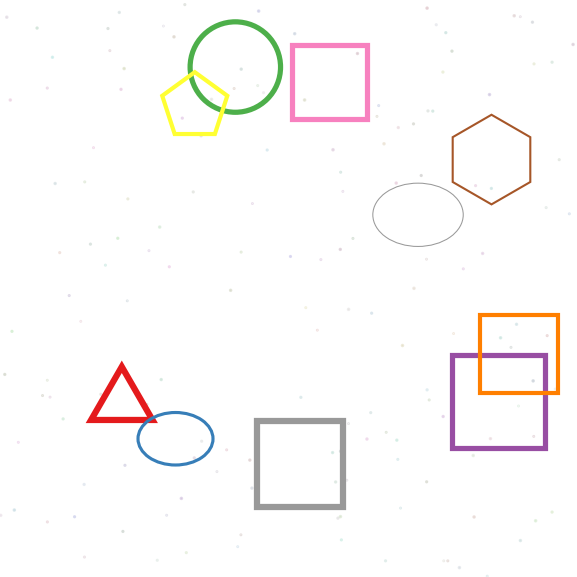[{"shape": "triangle", "thickness": 3, "radius": 0.31, "center": [0.211, 0.303]}, {"shape": "oval", "thickness": 1.5, "radius": 0.32, "center": [0.304, 0.239]}, {"shape": "circle", "thickness": 2.5, "radius": 0.39, "center": [0.407, 0.883]}, {"shape": "square", "thickness": 2.5, "radius": 0.4, "center": [0.864, 0.305]}, {"shape": "square", "thickness": 2, "radius": 0.34, "center": [0.899, 0.386]}, {"shape": "pentagon", "thickness": 2, "radius": 0.3, "center": [0.337, 0.815]}, {"shape": "hexagon", "thickness": 1, "radius": 0.39, "center": [0.851, 0.723]}, {"shape": "square", "thickness": 2.5, "radius": 0.32, "center": [0.571, 0.857]}, {"shape": "oval", "thickness": 0.5, "radius": 0.39, "center": [0.724, 0.627]}, {"shape": "square", "thickness": 3, "radius": 0.37, "center": [0.519, 0.195]}]